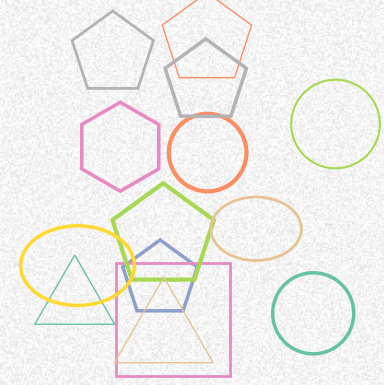[{"shape": "circle", "thickness": 2.5, "radius": 0.53, "center": [0.814, 0.186]}, {"shape": "triangle", "thickness": 1, "radius": 0.6, "center": [0.194, 0.218]}, {"shape": "pentagon", "thickness": 1, "radius": 0.61, "center": [0.537, 0.897]}, {"shape": "circle", "thickness": 3, "radius": 0.5, "center": [0.539, 0.604]}, {"shape": "pentagon", "thickness": 2.5, "radius": 0.51, "center": [0.416, 0.275]}, {"shape": "hexagon", "thickness": 2.5, "radius": 0.58, "center": [0.312, 0.619]}, {"shape": "square", "thickness": 2, "radius": 0.74, "center": [0.449, 0.17]}, {"shape": "circle", "thickness": 1.5, "radius": 0.58, "center": [0.871, 0.678]}, {"shape": "pentagon", "thickness": 3, "radius": 0.69, "center": [0.424, 0.386]}, {"shape": "oval", "thickness": 2.5, "radius": 0.74, "center": [0.201, 0.31]}, {"shape": "triangle", "thickness": 1, "radius": 0.74, "center": [0.426, 0.132]}, {"shape": "oval", "thickness": 2, "radius": 0.59, "center": [0.665, 0.406]}, {"shape": "pentagon", "thickness": 2, "radius": 0.56, "center": [0.293, 0.86]}, {"shape": "pentagon", "thickness": 2.5, "radius": 0.56, "center": [0.534, 0.788]}]